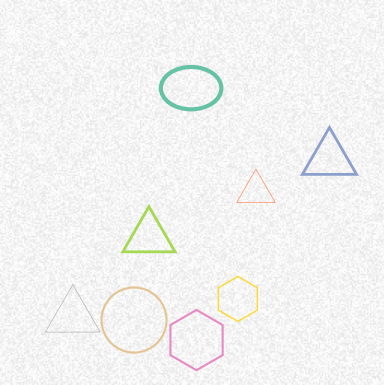[{"shape": "oval", "thickness": 3, "radius": 0.39, "center": [0.496, 0.771]}, {"shape": "triangle", "thickness": 0.5, "radius": 0.29, "center": [0.665, 0.503]}, {"shape": "triangle", "thickness": 2, "radius": 0.41, "center": [0.856, 0.588]}, {"shape": "hexagon", "thickness": 1.5, "radius": 0.39, "center": [0.51, 0.117]}, {"shape": "triangle", "thickness": 2, "radius": 0.39, "center": [0.387, 0.385]}, {"shape": "hexagon", "thickness": 1, "radius": 0.29, "center": [0.618, 0.224]}, {"shape": "circle", "thickness": 1.5, "radius": 0.42, "center": [0.348, 0.169]}, {"shape": "triangle", "thickness": 0.5, "radius": 0.41, "center": [0.189, 0.179]}]